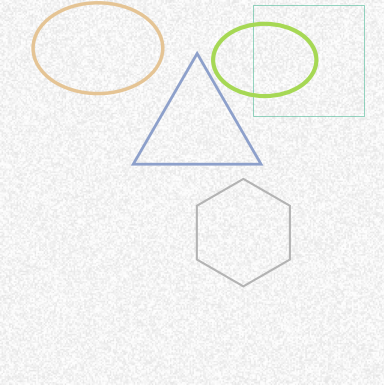[{"shape": "square", "thickness": 0.5, "radius": 0.72, "center": [0.801, 0.843]}, {"shape": "triangle", "thickness": 2, "radius": 0.96, "center": [0.512, 0.669]}, {"shape": "oval", "thickness": 3, "radius": 0.67, "center": [0.688, 0.844]}, {"shape": "oval", "thickness": 2.5, "radius": 0.84, "center": [0.254, 0.875]}, {"shape": "hexagon", "thickness": 1.5, "radius": 0.7, "center": [0.632, 0.396]}]